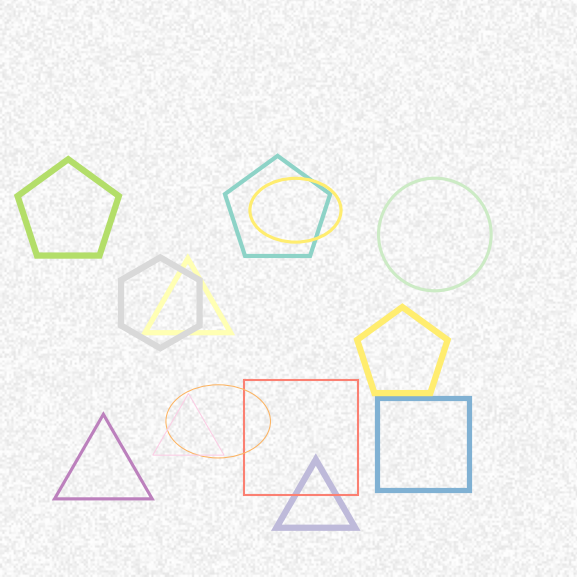[{"shape": "pentagon", "thickness": 2, "radius": 0.48, "center": [0.481, 0.633]}, {"shape": "triangle", "thickness": 2.5, "radius": 0.43, "center": [0.325, 0.466]}, {"shape": "triangle", "thickness": 3, "radius": 0.39, "center": [0.547, 0.125]}, {"shape": "square", "thickness": 1, "radius": 0.49, "center": [0.522, 0.241]}, {"shape": "square", "thickness": 2.5, "radius": 0.4, "center": [0.733, 0.23]}, {"shape": "oval", "thickness": 0.5, "radius": 0.45, "center": [0.378, 0.269]}, {"shape": "pentagon", "thickness": 3, "radius": 0.46, "center": [0.118, 0.631]}, {"shape": "triangle", "thickness": 0.5, "radius": 0.36, "center": [0.326, 0.247]}, {"shape": "hexagon", "thickness": 3, "radius": 0.39, "center": [0.278, 0.475]}, {"shape": "triangle", "thickness": 1.5, "radius": 0.49, "center": [0.179, 0.184]}, {"shape": "circle", "thickness": 1.5, "radius": 0.49, "center": [0.753, 0.593]}, {"shape": "pentagon", "thickness": 3, "radius": 0.41, "center": [0.697, 0.385]}, {"shape": "oval", "thickness": 1.5, "radius": 0.39, "center": [0.512, 0.635]}]